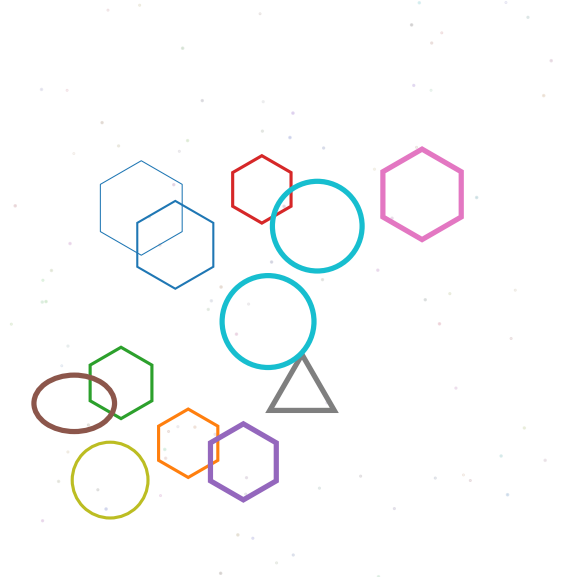[{"shape": "hexagon", "thickness": 1, "radius": 0.38, "center": [0.304, 0.575]}, {"shape": "hexagon", "thickness": 0.5, "radius": 0.41, "center": [0.245, 0.639]}, {"shape": "hexagon", "thickness": 1.5, "radius": 0.3, "center": [0.326, 0.232]}, {"shape": "hexagon", "thickness": 1.5, "radius": 0.31, "center": [0.21, 0.336]}, {"shape": "hexagon", "thickness": 1.5, "radius": 0.29, "center": [0.453, 0.671]}, {"shape": "hexagon", "thickness": 2.5, "radius": 0.33, "center": [0.421, 0.199]}, {"shape": "oval", "thickness": 2.5, "radius": 0.35, "center": [0.129, 0.301]}, {"shape": "hexagon", "thickness": 2.5, "radius": 0.39, "center": [0.731, 0.663]}, {"shape": "triangle", "thickness": 2.5, "radius": 0.32, "center": [0.523, 0.321]}, {"shape": "circle", "thickness": 1.5, "radius": 0.33, "center": [0.191, 0.168]}, {"shape": "circle", "thickness": 2.5, "radius": 0.4, "center": [0.464, 0.442]}, {"shape": "circle", "thickness": 2.5, "radius": 0.39, "center": [0.549, 0.608]}]